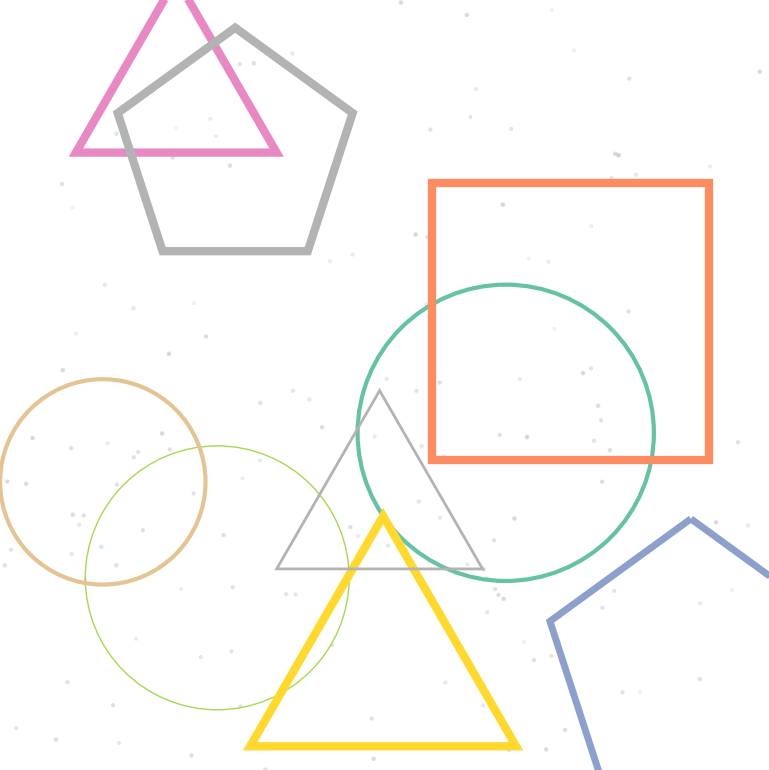[{"shape": "circle", "thickness": 1.5, "radius": 0.96, "center": [0.657, 0.438]}, {"shape": "square", "thickness": 3, "radius": 0.9, "center": [0.741, 0.583]}, {"shape": "pentagon", "thickness": 2.5, "radius": 0.96, "center": [0.897, 0.134]}, {"shape": "triangle", "thickness": 3, "radius": 0.75, "center": [0.229, 0.877]}, {"shape": "circle", "thickness": 0.5, "radius": 0.86, "center": [0.282, 0.25]}, {"shape": "triangle", "thickness": 3, "radius": 1.0, "center": [0.498, 0.131]}, {"shape": "circle", "thickness": 1.5, "radius": 0.67, "center": [0.134, 0.374]}, {"shape": "triangle", "thickness": 1, "radius": 0.77, "center": [0.493, 0.338]}, {"shape": "pentagon", "thickness": 3, "radius": 0.8, "center": [0.305, 0.804]}]